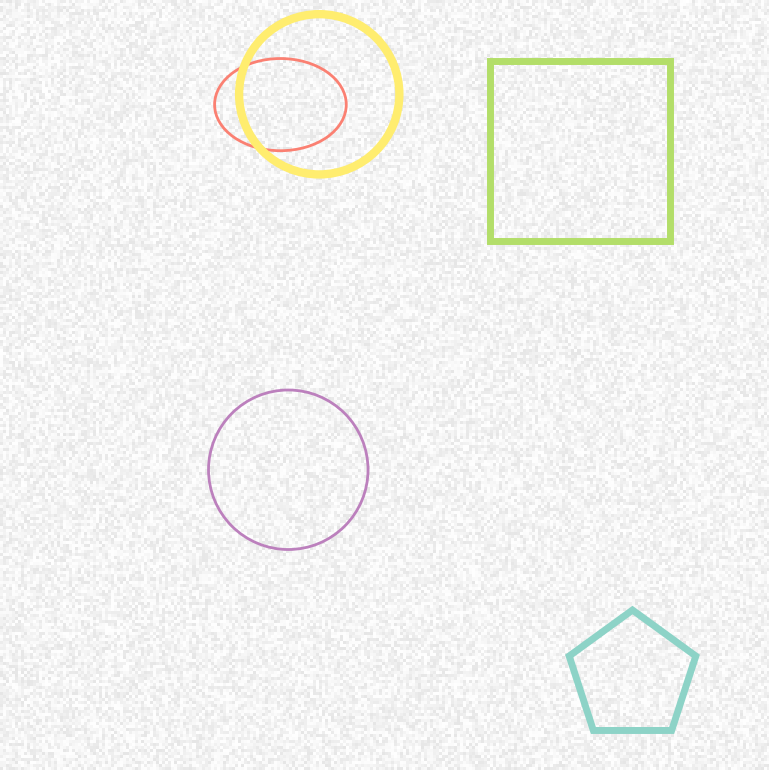[{"shape": "pentagon", "thickness": 2.5, "radius": 0.43, "center": [0.821, 0.121]}, {"shape": "oval", "thickness": 1, "radius": 0.43, "center": [0.364, 0.864]}, {"shape": "square", "thickness": 2.5, "radius": 0.59, "center": [0.753, 0.804]}, {"shape": "circle", "thickness": 1, "radius": 0.52, "center": [0.374, 0.39]}, {"shape": "circle", "thickness": 3, "radius": 0.52, "center": [0.415, 0.878]}]